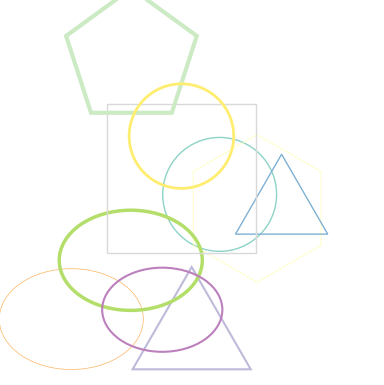[{"shape": "circle", "thickness": 1, "radius": 0.74, "center": [0.57, 0.495]}, {"shape": "hexagon", "thickness": 0.5, "radius": 0.96, "center": [0.668, 0.459]}, {"shape": "triangle", "thickness": 1.5, "radius": 0.89, "center": [0.498, 0.129]}, {"shape": "triangle", "thickness": 1, "radius": 0.69, "center": [0.731, 0.461]}, {"shape": "oval", "thickness": 0.5, "radius": 0.94, "center": [0.185, 0.171]}, {"shape": "oval", "thickness": 2.5, "radius": 0.93, "center": [0.34, 0.324]}, {"shape": "square", "thickness": 1, "radius": 0.97, "center": [0.472, 0.536]}, {"shape": "oval", "thickness": 1.5, "radius": 0.78, "center": [0.421, 0.195]}, {"shape": "pentagon", "thickness": 3, "radius": 0.89, "center": [0.341, 0.851]}, {"shape": "circle", "thickness": 2, "radius": 0.68, "center": [0.471, 0.646]}]